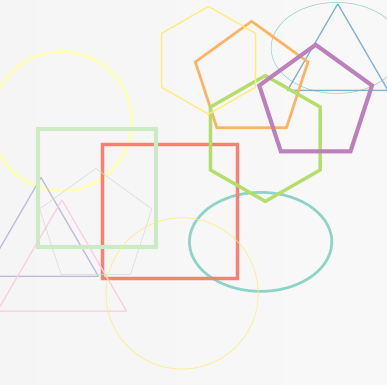[{"shape": "oval", "thickness": 2, "radius": 0.92, "center": [0.673, 0.372]}, {"shape": "oval", "thickness": 0.5, "radius": 0.84, "center": [0.869, 0.876]}, {"shape": "circle", "thickness": 2, "radius": 0.91, "center": [0.159, 0.685]}, {"shape": "triangle", "thickness": 1, "radius": 0.86, "center": [0.106, 0.368]}, {"shape": "square", "thickness": 2.5, "radius": 0.87, "center": [0.437, 0.452]}, {"shape": "triangle", "thickness": 1, "radius": 0.75, "center": [0.872, 0.84]}, {"shape": "pentagon", "thickness": 2, "radius": 0.76, "center": [0.649, 0.792]}, {"shape": "hexagon", "thickness": 2.5, "radius": 0.82, "center": [0.685, 0.64]}, {"shape": "triangle", "thickness": 1, "radius": 0.96, "center": [0.16, 0.288]}, {"shape": "pentagon", "thickness": 0.5, "radius": 0.76, "center": [0.247, 0.41]}, {"shape": "pentagon", "thickness": 3, "radius": 0.77, "center": [0.815, 0.731]}, {"shape": "square", "thickness": 3, "radius": 0.76, "center": [0.251, 0.512]}, {"shape": "circle", "thickness": 0.5, "radius": 0.98, "center": [0.47, 0.238]}, {"shape": "hexagon", "thickness": 1, "radius": 0.7, "center": [0.538, 0.843]}]